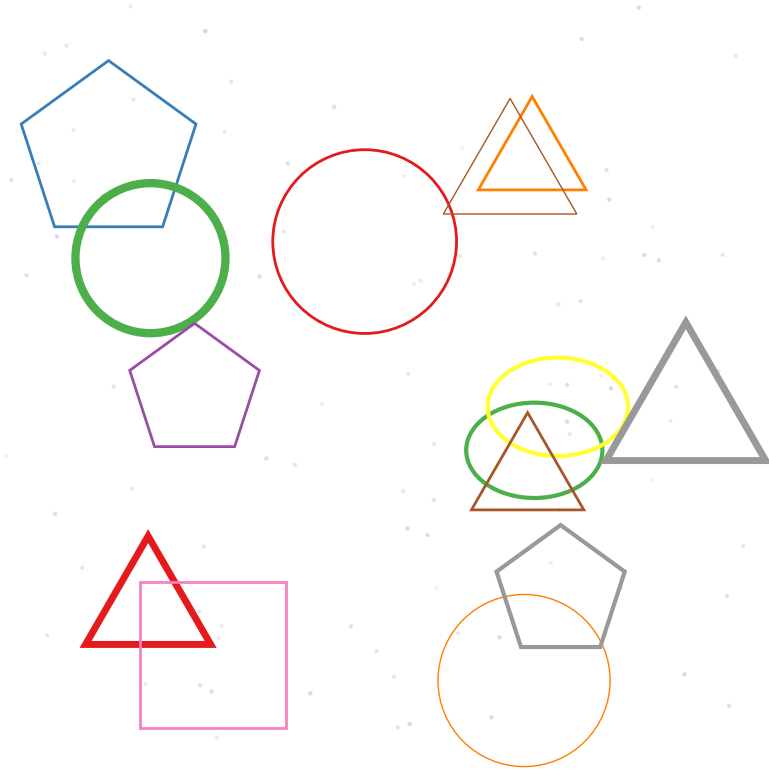[{"shape": "circle", "thickness": 1, "radius": 0.6, "center": [0.474, 0.686]}, {"shape": "triangle", "thickness": 2.5, "radius": 0.47, "center": [0.192, 0.21]}, {"shape": "pentagon", "thickness": 1, "radius": 0.6, "center": [0.141, 0.802]}, {"shape": "oval", "thickness": 1.5, "radius": 0.44, "center": [0.694, 0.415]}, {"shape": "circle", "thickness": 3, "radius": 0.49, "center": [0.195, 0.665]}, {"shape": "pentagon", "thickness": 1, "radius": 0.44, "center": [0.253, 0.492]}, {"shape": "triangle", "thickness": 1, "radius": 0.4, "center": [0.691, 0.794]}, {"shape": "circle", "thickness": 0.5, "radius": 0.56, "center": [0.681, 0.116]}, {"shape": "oval", "thickness": 1.5, "radius": 0.46, "center": [0.724, 0.472]}, {"shape": "triangle", "thickness": 1, "radius": 0.42, "center": [0.685, 0.38]}, {"shape": "triangle", "thickness": 0.5, "radius": 0.5, "center": [0.662, 0.772]}, {"shape": "square", "thickness": 1, "radius": 0.47, "center": [0.277, 0.149]}, {"shape": "pentagon", "thickness": 1.5, "radius": 0.44, "center": [0.728, 0.231]}, {"shape": "triangle", "thickness": 2.5, "radius": 0.6, "center": [0.891, 0.462]}]